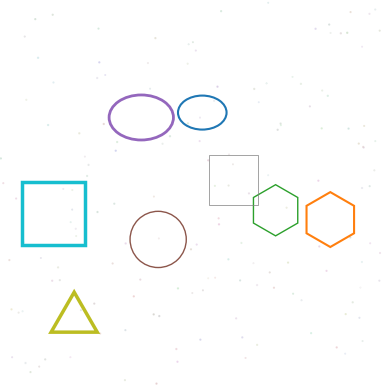[{"shape": "oval", "thickness": 1.5, "radius": 0.32, "center": [0.525, 0.708]}, {"shape": "hexagon", "thickness": 1.5, "radius": 0.36, "center": [0.858, 0.43]}, {"shape": "hexagon", "thickness": 1, "radius": 0.33, "center": [0.716, 0.454]}, {"shape": "oval", "thickness": 2, "radius": 0.42, "center": [0.367, 0.695]}, {"shape": "circle", "thickness": 1, "radius": 0.36, "center": [0.411, 0.378]}, {"shape": "square", "thickness": 0.5, "radius": 0.32, "center": [0.606, 0.532]}, {"shape": "triangle", "thickness": 2.5, "radius": 0.35, "center": [0.193, 0.172]}, {"shape": "square", "thickness": 2.5, "radius": 0.41, "center": [0.138, 0.445]}]